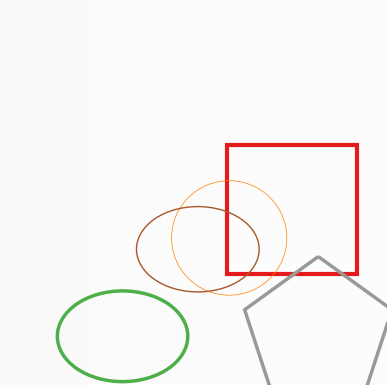[{"shape": "square", "thickness": 3, "radius": 0.84, "center": [0.754, 0.457]}, {"shape": "oval", "thickness": 2.5, "radius": 0.84, "center": [0.316, 0.127]}, {"shape": "circle", "thickness": 0.5, "radius": 0.74, "center": [0.591, 0.382]}, {"shape": "oval", "thickness": 1, "radius": 0.79, "center": [0.51, 0.353]}, {"shape": "pentagon", "thickness": 2.5, "radius": 1.0, "center": [0.821, 0.134]}]